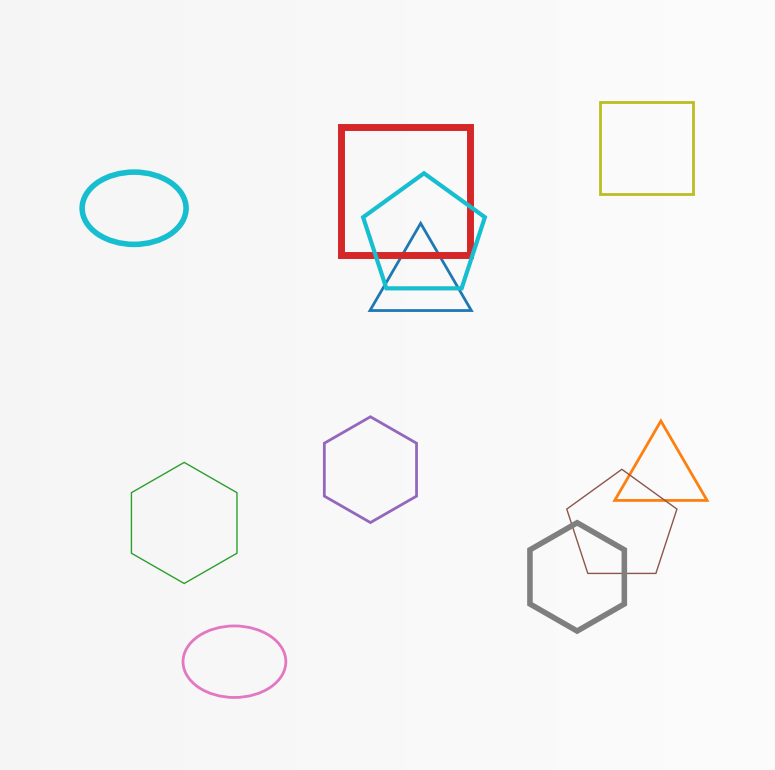[{"shape": "triangle", "thickness": 1, "radius": 0.38, "center": [0.543, 0.634]}, {"shape": "triangle", "thickness": 1, "radius": 0.34, "center": [0.853, 0.384]}, {"shape": "hexagon", "thickness": 0.5, "radius": 0.39, "center": [0.238, 0.321]}, {"shape": "square", "thickness": 2.5, "radius": 0.42, "center": [0.523, 0.751]}, {"shape": "hexagon", "thickness": 1, "radius": 0.34, "center": [0.478, 0.39]}, {"shape": "pentagon", "thickness": 0.5, "radius": 0.37, "center": [0.802, 0.316]}, {"shape": "oval", "thickness": 1, "radius": 0.33, "center": [0.302, 0.141]}, {"shape": "hexagon", "thickness": 2, "radius": 0.35, "center": [0.745, 0.251]}, {"shape": "square", "thickness": 1, "radius": 0.3, "center": [0.834, 0.808]}, {"shape": "pentagon", "thickness": 1.5, "radius": 0.41, "center": [0.547, 0.692]}, {"shape": "oval", "thickness": 2, "radius": 0.34, "center": [0.173, 0.73]}]